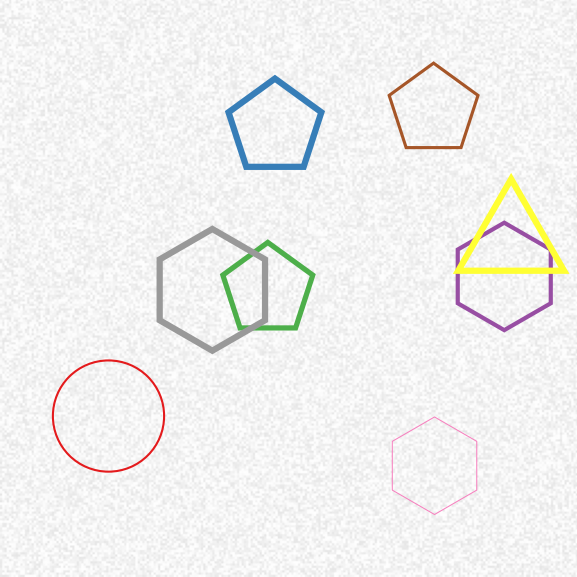[{"shape": "circle", "thickness": 1, "radius": 0.48, "center": [0.188, 0.279]}, {"shape": "pentagon", "thickness": 3, "radius": 0.42, "center": [0.476, 0.779]}, {"shape": "pentagon", "thickness": 2.5, "radius": 0.41, "center": [0.464, 0.498]}, {"shape": "hexagon", "thickness": 2, "radius": 0.47, "center": [0.873, 0.52]}, {"shape": "triangle", "thickness": 3, "radius": 0.53, "center": [0.885, 0.583]}, {"shape": "pentagon", "thickness": 1.5, "radius": 0.4, "center": [0.751, 0.809]}, {"shape": "hexagon", "thickness": 0.5, "radius": 0.42, "center": [0.752, 0.193]}, {"shape": "hexagon", "thickness": 3, "radius": 0.53, "center": [0.368, 0.497]}]